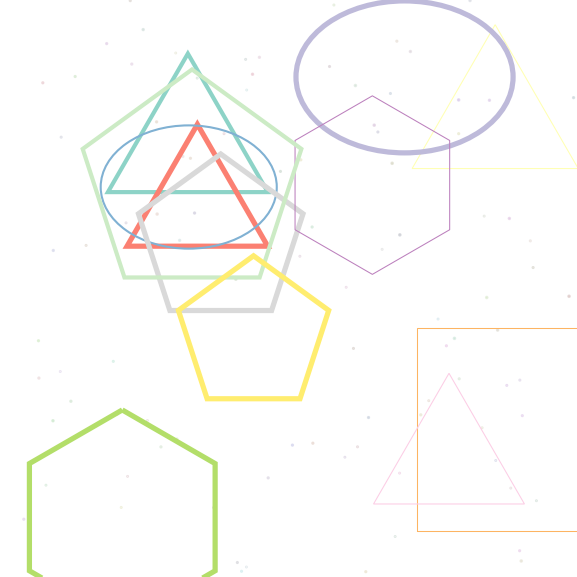[{"shape": "triangle", "thickness": 2, "radius": 0.8, "center": [0.325, 0.746]}, {"shape": "triangle", "thickness": 0.5, "radius": 0.83, "center": [0.857, 0.79]}, {"shape": "oval", "thickness": 2.5, "radius": 0.94, "center": [0.7, 0.866]}, {"shape": "triangle", "thickness": 2.5, "radius": 0.7, "center": [0.342, 0.643]}, {"shape": "oval", "thickness": 1, "radius": 0.76, "center": [0.327, 0.675]}, {"shape": "square", "thickness": 0.5, "radius": 0.88, "center": [0.897, 0.256]}, {"shape": "hexagon", "thickness": 2.5, "radius": 0.93, "center": [0.212, 0.104]}, {"shape": "triangle", "thickness": 0.5, "radius": 0.75, "center": [0.777, 0.202]}, {"shape": "pentagon", "thickness": 2.5, "radius": 0.75, "center": [0.382, 0.583]}, {"shape": "hexagon", "thickness": 0.5, "radius": 0.77, "center": [0.645, 0.679]}, {"shape": "pentagon", "thickness": 2, "radius": 1.0, "center": [0.333, 0.68]}, {"shape": "pentagon", "thickness": 2.5, "radius": 0.68, "center": [0.439, 0.419]}]